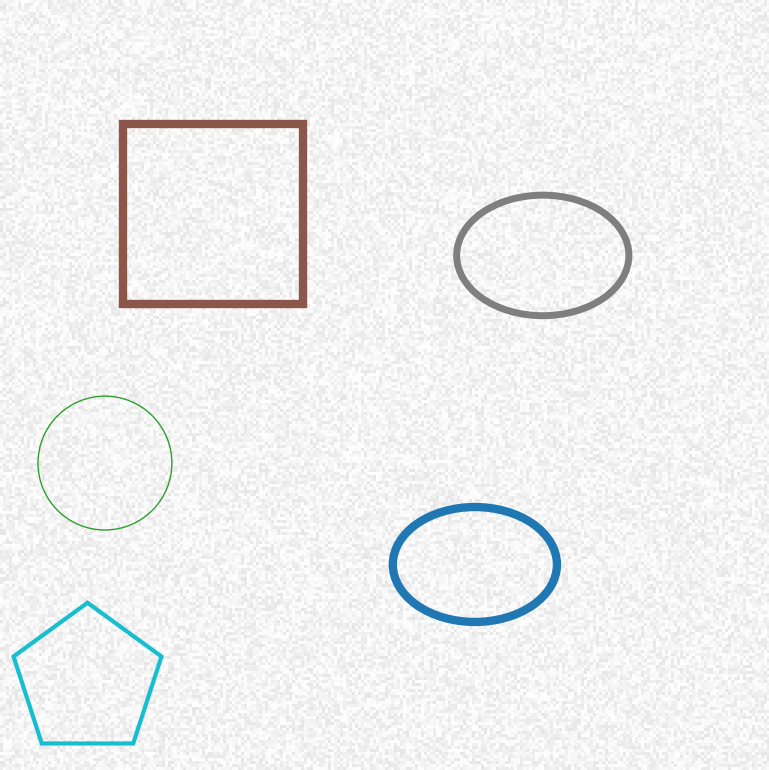[{"shape": "oval", "thickness": 3, "radius": 0.53, "center": [0.617, 0.267]}, {"shape": "circle", "thickness": 0.5, "radius": 0.43, "center": [0.136, 0.399]}, {"shape": "square", "thickness": 3, "radius": 0.58, "center": [0.277, 0.722]}, {"shape": "oval", "thickness": 2.5, "radius": 0.56, "center": [0.705, 0.668]}, {"shape": "pentagon", "thickness": 1.5, "radius": 0.51, "center": [0.114, 0.116]}]